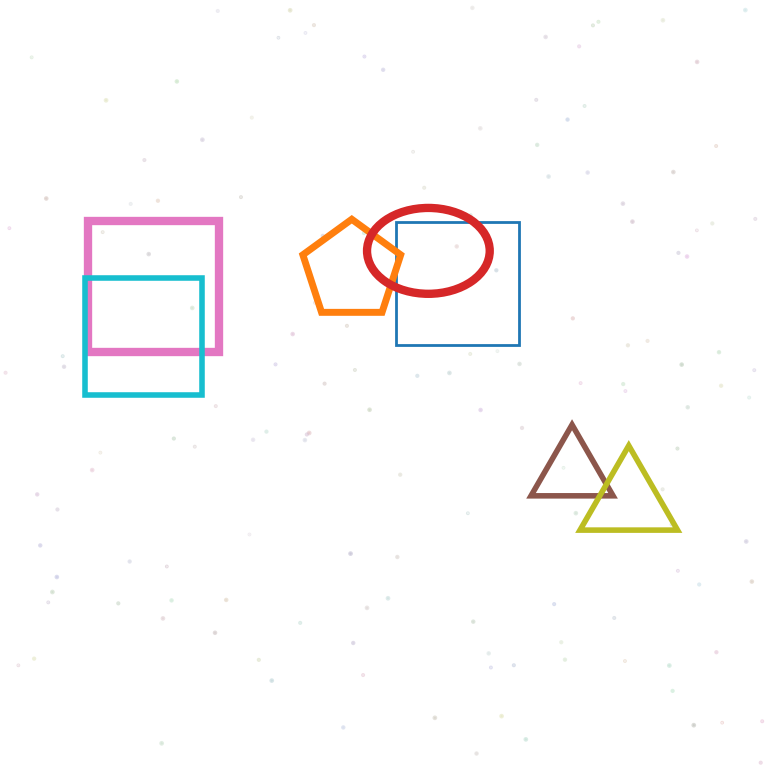[{"shape": "square", "thickness": 1, "radius": 0.4, "center": [0.594, 0.632]}, {"shape": "pentagon", "thickness": 2.5, "radius": 0.33, "center": [0.457, 0.648]}, {"shape": "oval", "thickness": 3, "radius": 0.4, "center": [0.556, 0.674]}, {"shape": "triangle", "thickness": 2, "radius": 0.31, "center": [0.743, 0.387]}, {"shape": "square", "thickness": 3, "radius": 0.43, "center": [0.199, 0.628]}, {"shape": "triangle", "thickness": 2, "radius": 0.37, "center": [0.817, 0.348]}, {"shape": "square", "thickness": 2, "radius": 0.38, "center": [0.186, 0.563]}]